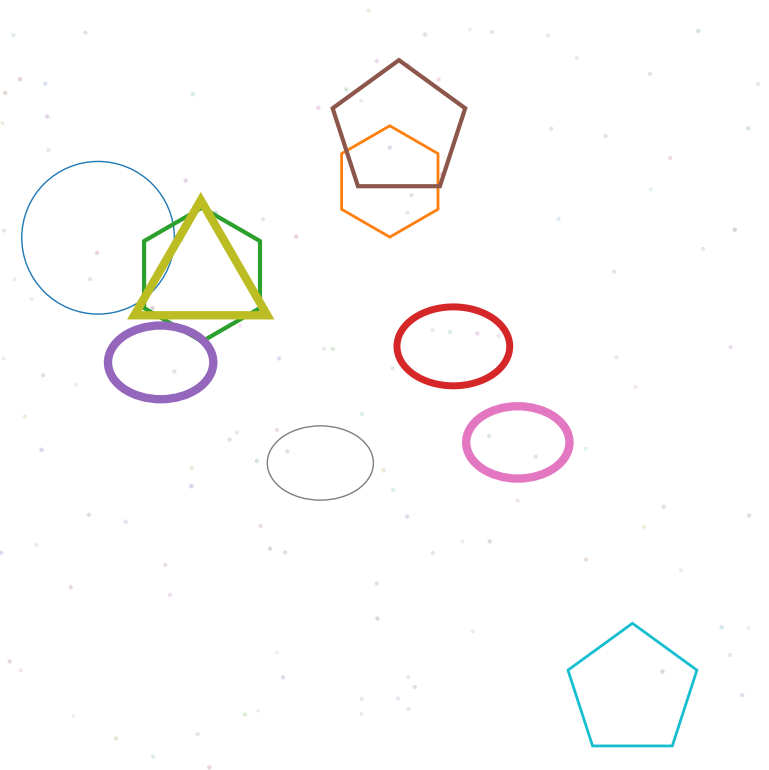[{"shape": "circle", "thickness": 0.5, "radius": 0.5, "center": [0.127, 0.691]}, {"shape": "hexagon", "thickness": 1, "radius": 0.36, "center": [0.506, 0.764]}, {"shape": "hexagon", "thickness": 1.5, "radius": 0.43, "center": [0.262, 0.643]}, {"shape": "oval", "thickness": 2.5, "radius": 0.37, "center": [0.589, 0.55]}, {"shape": "oval", "thickness": 3, "radius": 0.34, "center": [0.209, 0.529]}, {"shape": "pentagon", "thickness": 1.5, "radius": 0.45, "center": [0.518, 0.831]}, {"shape": "oval", "thickness": 3, "radius": 0.34, "center": [0.673, 0.425]}, {"shape": "oval", "thickness": 0.5, "radius": 0.34, "center": [0.416, 0.399]}, {"shape": "triangle", "thickness": 3, "radius": 0.5, "center": [0.261, 0.64]}, {"shape": "pentagon", "thickness": 1, "radius": 0.44, "center": [0.821, 0.102]}]